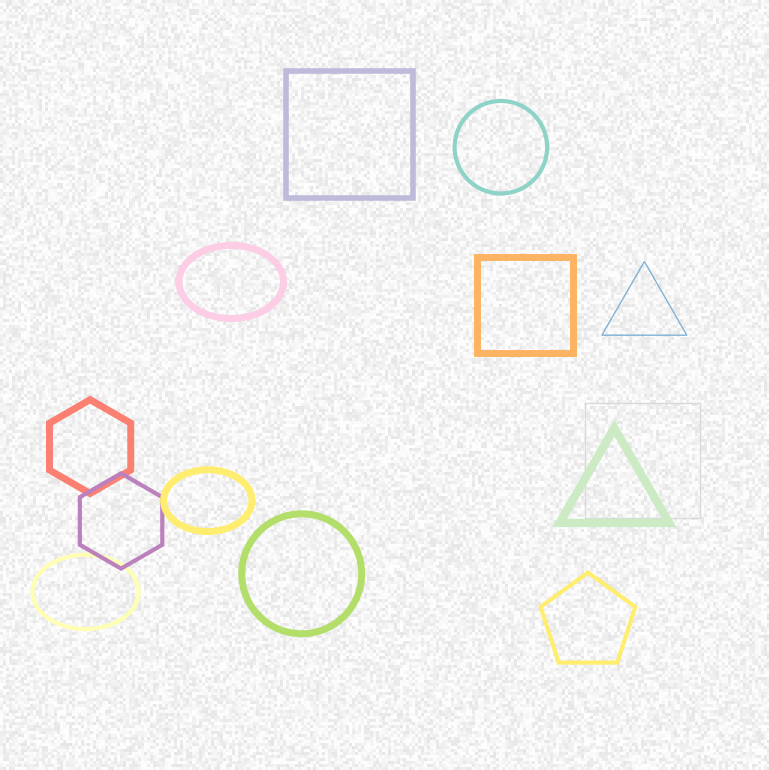[{"shape": "circle", "thickness": 1.5, "radius": 0.3, "center": [0.65, 0.809]}, {"shape": "oval", "thickness": 1.5, "radius": 0.34, "center": [0.111, 0.231]}, {"shape": "square", "thickness": 2, "radius": 0.41, "center": [0.454, 0.825]}, {"shape": "hexagon", "thickness": 2.5, "radius": 0.3, "center": [0.117, 0.42]}, {"shape": "triangle", "thickness": 0.5, "radius": 0.32, "center": [0.837, 0.597]}, {"shape": "square", "thickness": 2.5, "radius": 0.31, "center": [0.682, 0.604]}, {"shape": "circle", "thickness": 2.5, "radius": 0.39, "center": [0.392, 0.255]}, {"shape": "oval", "thickness": 2.5, "radius": 0.34, "center": [0.3, 0.634]}, {"shape": "square", "thickness": 0.5, "radius": 0.37, "center": [0.834, 0.402]}, {"shape": "hexagon", "thickness": 1.5, "radius": 0.31, "center": [0.157, 0.323]}, {"shape": "triangle", "thickness": 3, "radius": 0.41, "center": [0.798, 0.362]}, {"shape": "oval", "thickness": 2.5, "radius": 0.29, "center": [0.27, 0.35]}, {"shape": "pentagon", "thickness": 1.5, "radius": 0.32, "center": [0.764, 0.192]}]